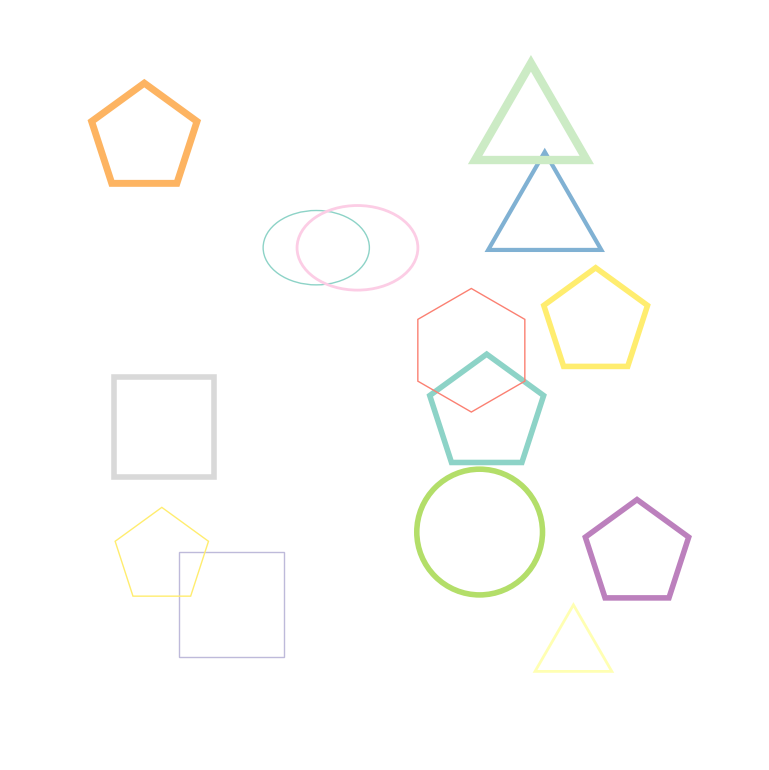[{"shape": "oval", "thickness": 0.5, "radius": 0.34, "center": [0.411, 0.678]}, {"shape": "pentagon", "thickness": 2, "radius": 0.39, "center": [0.632, 0.462]}, {"shape": "triangle", "thickness": 1, "radius": 0.29, "center": [0.745, 0.157]}, {"shape": "square", "thickness": 0.5, "radius": 0.34, "center": [0.301, 0.215]}, {"shape": "hexagon", "thickness": 0.5, "radius": 0.4, "center": [0.612, 0.545]}, {"shape": "triangle", "thickness": 1.5, "radius": 0.42, "center": [0.707, 0.718]}, {"shape": "pentagon", "thickness": 2.5, "radius": 0.36, "center": [0.187, 0.82]}, {"shape": "circle", "thickness": 2, "radius": 0.41, "center": [0.623, 0.309]}, {"shape": "oval", "thickness": 1, "radius": 0.39, "center": [0.464, 0.678]}, {"shape": "square", "thickness": 2, "radius": 0.32, "center": [0.213, 0.446]}, {"shape": "pentagon", "thickness": 2, "radius": 0.35, "center": [0.827, 0.281]}, {"shape": "triangle", "thickness": 3, "radius": 0.42, "center": [0.69, 0.834]}, {"shape": "pentagon", "thickness": 0.5, "radius": 0.32, "center": [0.21, 0.277]}, {"shape": "pentagon", "thickness": 2, "radius": 0.35, "center": [0.774, 0.581]}]